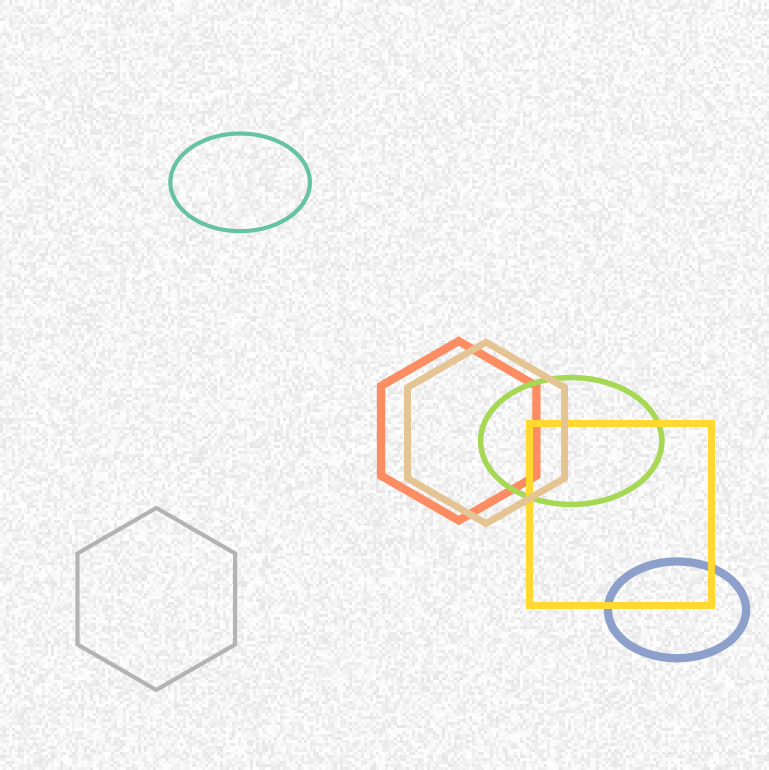[{"shape": "oval", "thickness": 1.5, "radius": 0.45, "center": [0.312, 0.763]}, {"shape": "hexagon", "thickness": 3, "radius": 0.58, "center": [0.596, 0.441]}, {"shape": "oval", "thickness": 3, "radius": 0.45, "center": [0.879, 0.208]}, {"shape": "oval", "thickness": 2, "radius": 0.59, "center": [0.742, 0.427]}, {"shape": "square", "thickness": 2.5, "radius": 0.59, "center": [0.805, 0.332]}, {"shape": "hexagon", "thickness": 2.5, "radius": 0.59, "center": [0.631, 0.438]}, {"shape": "hexagon", "thickness": 1.5, "radius": 0.59, "center": [0.203, 0.222]}]